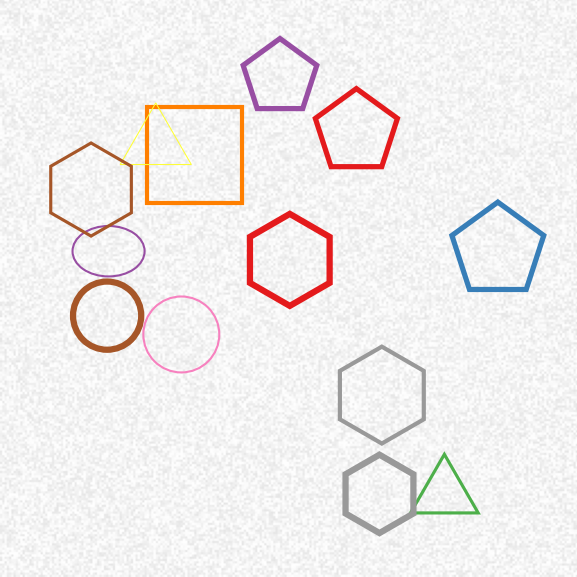[{"shape": "hexagon", "thickness": 3, "radius": 0.4, "center": [0.502, 0.549]}, {"shape": "pentagon", "thickness": 2.5, "radius": 0.37, "center": [0.617, 0.771]}, {"shape": "pentagon", "thickness": 2.5, "radius": 0.42, "center": [0.862, 0.566]}, {"shape": "triangle", "thickness": 1.5, "radius": 0.34, "center": [0.769, 0.145]}, {"shape": "pentagon", "thickness": 2.5, "radius": 0.34, "center": [0.485, 0.865]}, {"shape": "oval", "thickness": 1, "radius": 0.31, "center": [0.188, 0.564]}, {"shape": "square", "thickness": 2, "radius": 0.41, "center": [0.337, 0.731]}, {"shape": "triangle", "thickness": 0.5, "radius": 0.36, "center": [0.27, 0.75]}, {"shape": "hexagon", "thickness": 1.5, "radius": 0.4, "center": [0.158, 0.671]}, {"shape": "circle", "thickness": 3, "radius": 0.3, "center": [0.185, 0.453]}, {"shape": "circle", "thickness": 1, "radius": 0.33, "center": [0.314, 0.42]}, {"shape": "hexagon", "thickness": 2, "radius": 0.42, "center": [0.661, 0.315]}, {"shape": "hexagon", "thickness": 3, "radius": 0.34, "center": [0.657, 0.144]}]